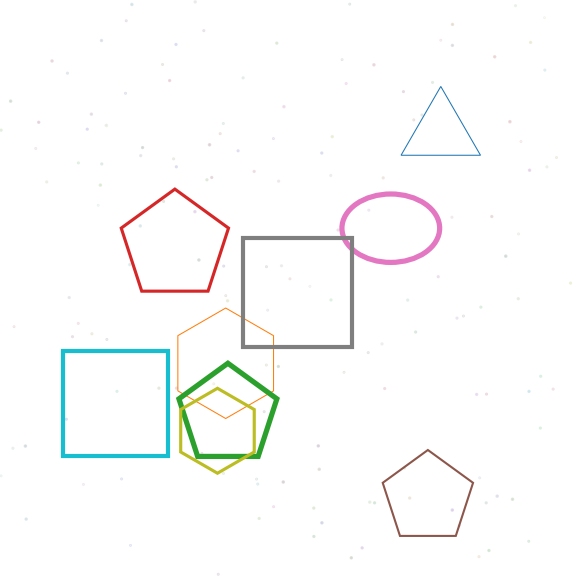[{"shape": "triangle", "thickness": 0.5, "radius": 0.4, "center": [0.763, 0.77]}, {"shape": "hexagon", "thickness": 0.5, "radius": 0.48, "center": [0.391, 0.37]}, {"shape": "pentagon", "thickness": 2.5, "radius": 0.45, "center": [0.395, 0.281]}, {"shape": "pentagon", "thickness": 1.5, "radius": 0.49, "center": [0.303, 0.574]}, {"shape": "pentagon", "thickness": 1, "radius": 0.41, "center": [0.741, 0.138]}, {"shape": "oval", "thickness": 2.5, "radius": 0.42, "center": [0.677, 0.604]}, {"shape": "square", "thickness": 2, "radius": 0.47, "center": [0.516, 0.493]}, {"shape": "hexagon", "thickness": 1.5, "radius": 0.37, "center": [0.377, 0.253]}, {"shape": "square", "thickness": 2, "radius": 0.45, "center": [0.2, 0.301]}]